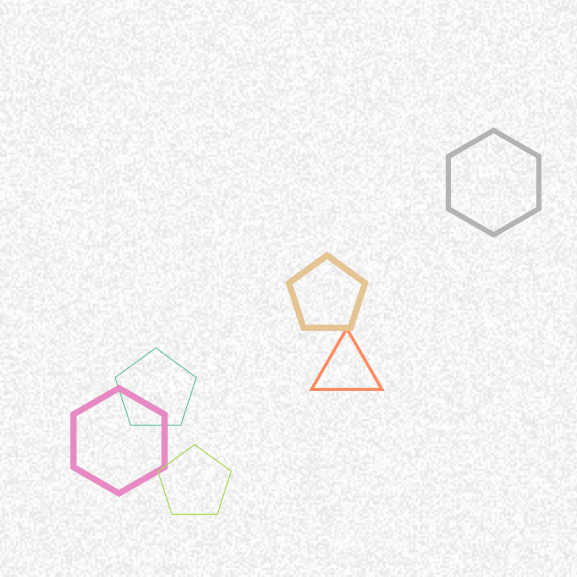[{"shape": "pentagon", "thickness": 0.5, "radius": 0.37, "center": [0.27, 0.323]}, {"shape": "triangle", "thickness": 1.5, "radius": 0.35, "center": [0.6, 0.36]}, {"shape": "hexagon", "thickness": 3, "radius": 0.46, "center": [0.206, 0.236]}, {"shape": "pentagon", "thickness": 0.5, "radius": 0.33, "center": [0.337, 0.163]}, {"shape": "pentagon", "thickness": 3, "radius": 0.35, "center": [0.566, 0.488]}, {"shape": "hexagon", "thickness": 2.5, "radius": 0.45, "center": [0.855, 0.683]}]